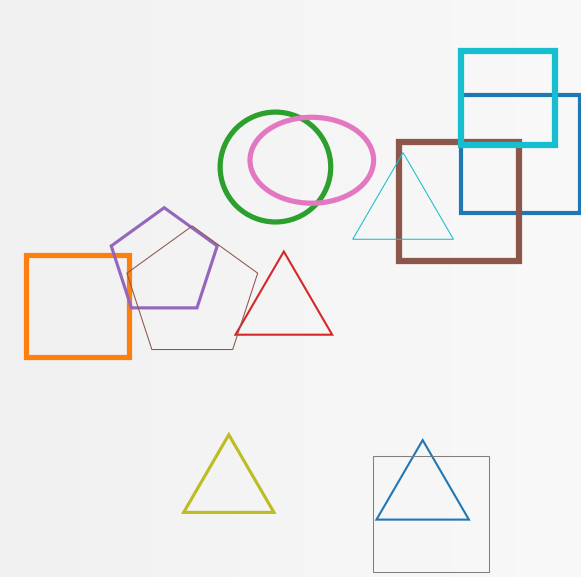[{"shape": "triangle", "thickness": 1, "radius": 0.46, "center": [0.727, 0.145]}, {"shape": "square", "thickness": 2, "radius": 0.51, "center": [0.895, 0.733]}, {"shape": "square", "thickness": 2.5, "radius": 0.44, "center": [0.134, 0.469]}, {"shape": "circle", "thickness": 2.5, "radius": 0.48, "center": [0.474, 0.71]}, {"shape": "triangle", "thickness": 1, "radius": 0.48, "center": [0.488, 0.468]}, {"shape": "pentagon", "thickness": 1.5, "radius": 0.48, "center": [0.283, 0.544]}, {"shape": "pentagon", "thickness": 0.5, "radius": 0.59, "center": [0.331, 0.49]}, {"shape": "square", "thickness": 3, "radius": 0.51, "center": [0.79, 0.651]}, {"shape": "oval", "thickness": 2.5, "radius": 0.53, "center": [0.536, 0.722]}, {"shape": "square", "thickness": 0.5, "radius": 0.5, "center": [0.742, 0.109]}, {"shape": "triangle", "thickness": 1.5, "radius": 0.45, "center": [0.394, 0.157]}, {"shape": "triangle", "thickness": 0.5, "radius": 0.5, "center": [0.693, 0.635]}, {"shape": "square", "thickness": 3, "radius": 0.4, "center": [0.874, 0.829]}]